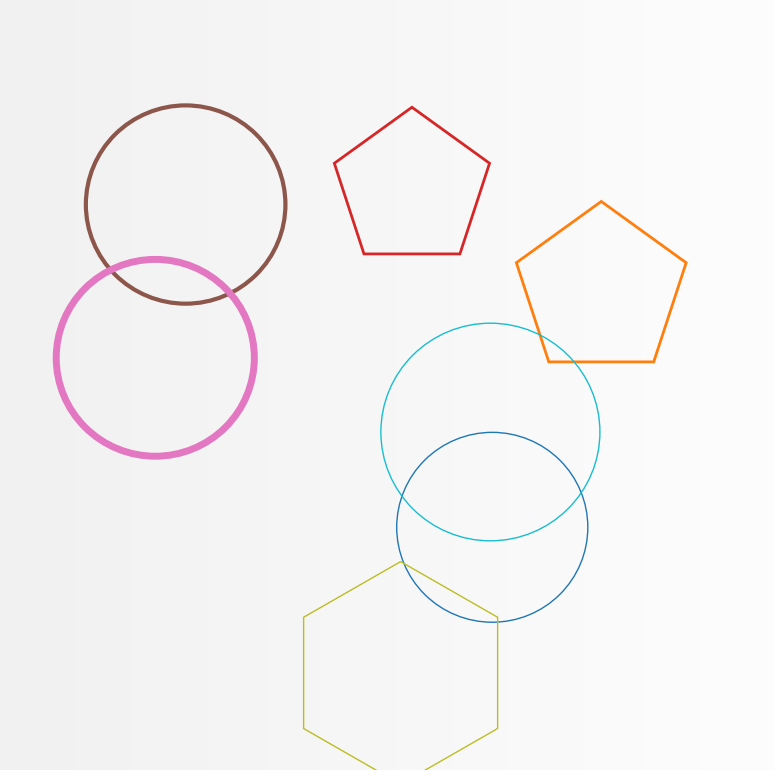[{"shape": "circle", "thickness": 0.5, "radius": 0.62, "center": [0.635, 0.315]}, {"shape": "pentagon", "thickness": 1, "radius": 0.58, "center": [0.776, 0.623]}, {"shape": "pentagon", "thickness": 1, "radius": 0.53, "center": [0.532, 0.755]}, {"shape": "circle", "thickness": 1.5, "radius": 0.64, "center": [0.24, 0.734]}, {"shape": "circle", "thickness": 2.5, "radius": 0.64, "center": [0.2, 0.535]}, {"shape": "hexagon", "thickness": 0.5, "radius": 0.72, "center": [0.517, 0.126]}, {"shape": "circle", "thickness": 0.5, "radius": 0.71, "center": [0.633, 0.439]}]